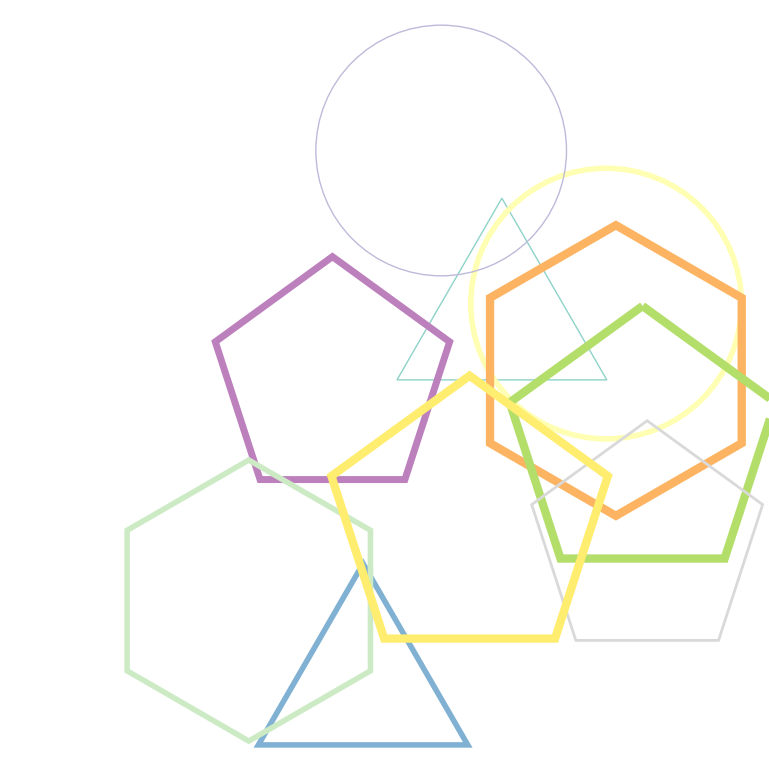[{"shape": "triangle", "thickness": 0.5, "radius": 0.79, "center": [0.652, 0.585]}, {"shape": "circle", "thickness": 2, "radius": 0.88, "center": [0.787, 0.606]}, {"shape": "circle", "thickness": 0.5, "radius": 0.81, "center": [0.573, 0.805]}, {"shape": "triangle", "thickness": 2, "radius": 0.78, "center": [0.472, 0.111]}, {"shape": "hexagon", "thickness": 3, "radius": 0.94, "center": [0.8, 0.519]}, {"shape": "pentagon", "thickness": 3, "radius": 0.91, "center": [0.834, 0.421]}, {"shape": "pentagon", "thickness": 1, "radius": 0.79, "center": [0.84, 0.296]}, {"shape": "pentagon", "thickness": 2.5, "radius": 0.8, "center": [0.432, 0.507]}, {"shape": "hexagon", "thickness": 2, "radius": 0.91, "center": [0.323, 0.22]}, {"shape": "pentagon", "thickness": 3, "radius": 0.94, "center": [0.61, 0.323]}]